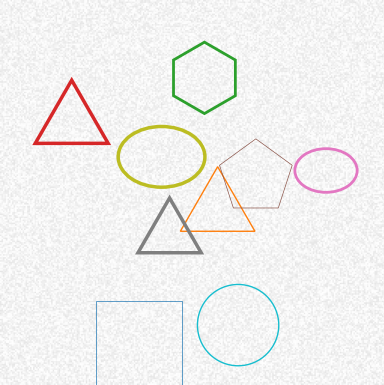[{"shape": "square", "thickness": 0.5, "radius": 0.56, "center": [0.361, 0.107]}, {"shape": "triangle", "thickness": 1, "radius": 0.56, "center": [0.565, 0.455]}, {"shape": "hexagon", "thickness": 2, "radius": 0.46, "center": [0.531, 0.798]}, {"shape": "triangle", "thickness": 2.5, "radius": 0.55, "center": [0.186, 0.682]}, {"shape": "pentagon", "thickness": 0.5, "radius": 0.5, "center": [0.665, 0.54]}, {"shape": "oval", "thickness": 2, "radius": 0.4, "center": [0.847, 0.557]}, {"shape": "triangle", "thickness": 2.5, "radius": 0.47, "center": [0.44, 0.391]}, {"shape": "oval", "thickness": 2.5, "radius": 0.56, "center": [0.42, 0.593]}, {"shape": "circle", "thickness": 1, "radius": 0.53, "center": [0.618, 0.156]}]